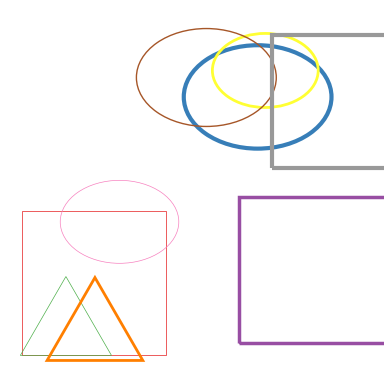[{"shape": "square", "thickness": 0.5, "radius": 0.93, "center": [0.245, 0.265]}, {"shape": "oval", "thickness": 3, "radius": 0.96, "center": [0.669, 0.748]}, {"shape": "triangle", "thickness": 0.5, "radius": 0.68, "center": [0.171, 0.145]}, {"shape": "square", "thickness": 2.5, "radius": 0.95, "center": [0.811, 0.298]}, {"shape": "triangle", "thickness": 2, "radius": 0.72, "center": [0.247, 0.136]}, {"shape": "oval", "thickness": 2, "radius": 0.69, "center": [0.689, 0.817]}, {"shape": "oval", "thickness": 1, "radius": 0.91, "center": [0.536, 0.799]}, {"shape": "oval", "thickness": 0.5, "radius": 0.77, "center": [0.31, 0.424]}, {"shape": "square", "thickness": 3, "radius": 0.86, "center": [0.878, 0.736]}]